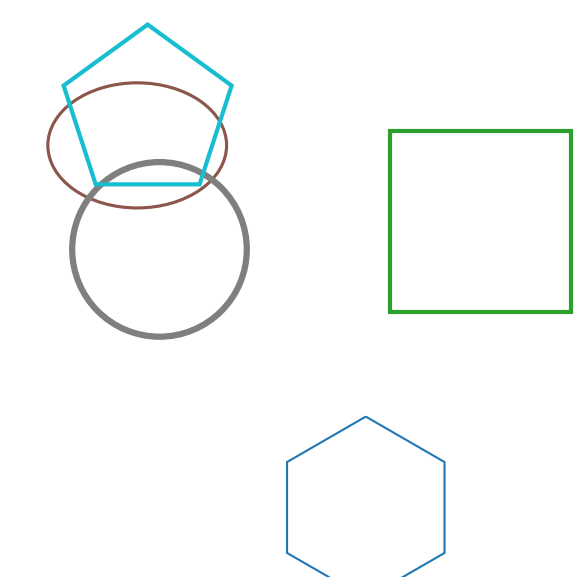[{"shape": "hexagon", "thickness": 1, "radius": 0.79, "center": [0.633, 0.12]}, {"shape": "square", "thickness": 2, "radius": 0.78, "center": [0.832, 0.616]}, {"shape": "oval", "thickness": 1.5, "radius": 0.77, "center": [0.238, 0.747]}, {"shape": "circle", "thickness": 3, "radius": 0.76, "center": [0.276, 0.567]}, {"shape": "pentagon", "thickness": 2, "radius": 0.76, "center": [0.256, 0.804]}]